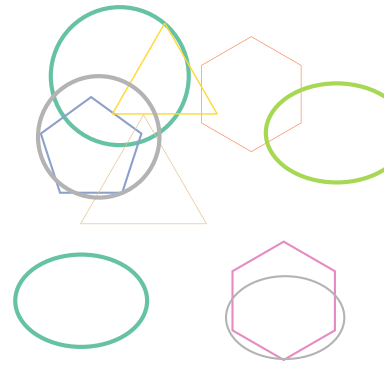[{"shape": "oval", "thickness": 3, "radius": 0.86, "center": [0.211, 0.219]}, {"shape": "circle", "thickness": 3, "radius": 0.9, "center": [0.311, 0.802]}, {"shape": "hexagon", "thickness": 0.5, "radius": 0.75, "center": [0.653, 0.755]}, {"shape": "pentagon", "thickness": 1.5, "radius": 0.69, "center": [0.237, 0.611]}, {"shape": "hexagon", "thickness": 1.5, "radius": 0.77, "center": [0.737, 0.219]}, {"shape": "oval", "thickness": 3, "radius": 0.92, "center": [0.874, 0.655]}, {"shape": "triangle", "thickness": 1, "radius": 0.79, "center": [0.428, 0.783]}, {"shape": "triangle", "thickness": 0.5, "radius": 0.94, "center": [0.373, 0.513]}, {"shape": "circle", "thickness": 3, "radius": 0.79, "center": [0.256, 0.644]}, {"shape": "oval", "thickness": 1.5, "radius": 0.77, "center": [0.741, 0.175]}]